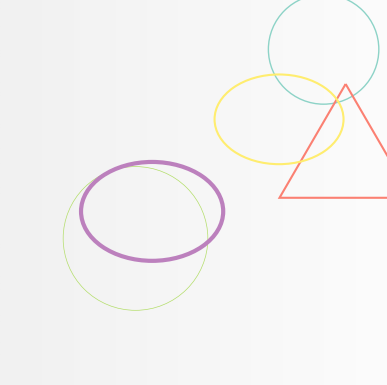[{"shape": "circle", "thickness": 1, "radius": 0.71, "center": [0.835, 0.872]}, {"shape": "triangle", "thickness": 1.5, "radius": 0.99, "center": [0.892, 0.585]}, {"shape": "circle", "thickness": 0.5, "radius": 0.93, "center": [0.35, 0.381]}, {"shape": "oval", "thickness": 3, "radius": 0.92, "center": [0.393, 0.451]}, {"shape": "oval", "thickness": 1.5, "radius": 0.83, "center": [0.72, 0.69]}]